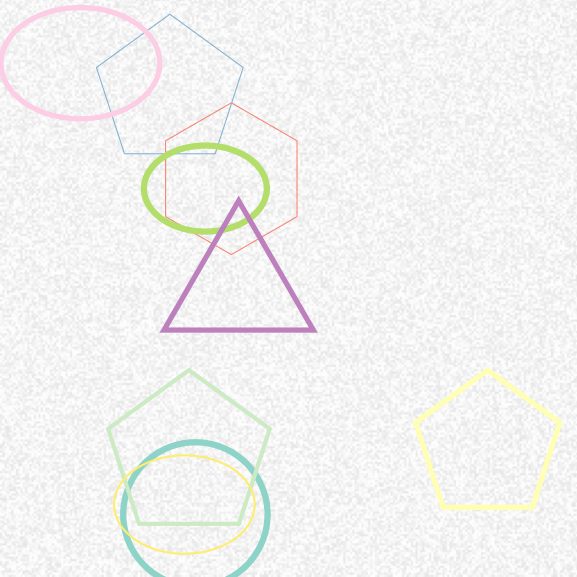[{"shape": "circle", "thickness": 3, "radius": 0.62, "center": [0.338, 0.108]}, {"shape": "pentagon", "thickness": 2.5, "radius": 0.66, "center": [0.844, 0.227]}, {"shape": "hexagon", "thickness": 0.5, "radius": 0.66, "center": [0.401, 0.69]}, {"shape": "pentagon", "thickness": 0.5, "radius": 0.67, "center": [0.294, 0.841]}, {"shape": "oval", "thickness": 3, "radius": 0.53, "center": [0.356, 0.673]}, {"shape": "oval", "thickness": 2.5, "radius": 0.69, "center": [0.139, 0.89]}, {"shape": "triangle", "thickness": 2.5, "radius": 0.75, "center": [0.413, 0.502]}, {"shape": "pentagon", "thickness": 2, "radius": 0.74, "center": [0.327, 0.211]}, {"shape": "oval", "thickness": 1, "radius": 0.61, "center": [0.319, 0.125]}]